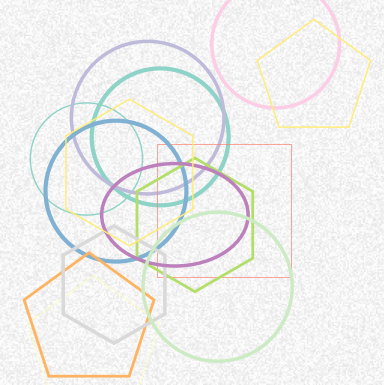[{"shape": "circle", "thickness": 3, "radius": 0.89, "center": [0.416, 0.644]}, {"shape": "circle", "thickness": 1, "radius": 0.73, "center": [0.225, 0.587]}, {"shape": "pentagon", "thickness": 0.5, "radius": 0.9, "center": [0.243, 0.104]}, {"shape": "circle", "thickness": 2.5, "radius": 0.99, "center": [0.384, 0.694]}, {"shape": "square", "thickness": 0.5, "radius": 0.87, "center": [0.582, 0.453]}, {"shape": "circle", "thickness": 3, "radius": 0.91, "center": [0.301, 0.504]}, {"shape": "pentagon", "thickness": 2, "radius": 0.89, "center": [0.231, 0.166]}, {"shape": "hexagon", "thickness": 2, "radius": 0.87, "center": [0.506, 0.416]}, {"shape": "circle", "thickness": 2.5, "radius": 0.83, "center": [0.716, 0.886]}, {"shape": "hexagon", "thickness": 2.5, "radius": 0.76, "center": [0.296, 0.261]}, {"shape": "oval", "thickness": 2.5, "radius": 0.95, "center": [0.454, 0.442]}, {"shape": "circle", "thickness": 2.5, "radius": 0.97, "center": [0.565, 0.255]}, {"shape": "pentagon", "thickness": 1, "radius": 0.77, "center": [0.815, 0.795]}, {"shape": "hexagon", "thickness": 1, "radius": 0.95, "center": [0.336, 0.552]}]